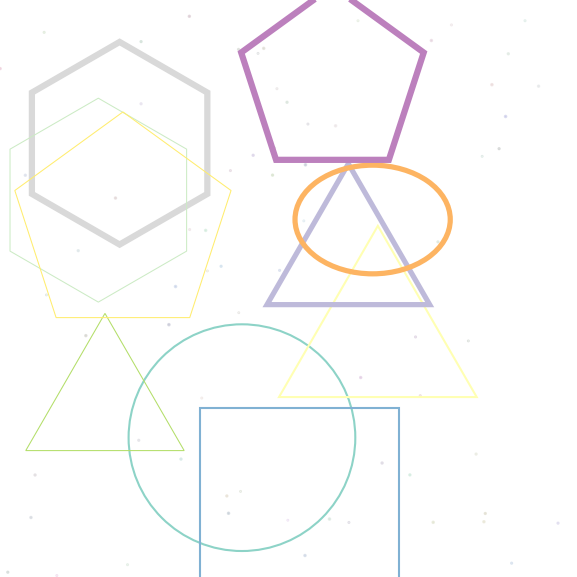[{"shape": "circle", "thickness": 1, "radius": 0.98, "center": [0.419, 0.241]}, {"shape": "triangle", "thickness": 1, "radius": 0.99, "center": [0.654, 0.41]}, {"shape": "triangle", "thickness": 2.5, "radius": 0.81, "center": [0.603, 0.553]}, {"shape": "square", "thickness": 1, "radius": 0.86, "center": [0.518, 0.12]}, {"shape": "oval", "thickness": 2.5, "radius": 0.67, "center": [0.645, 0.619]}, {"shape": "triangle", "thickness": 0.5, "radius": 0.79, "center": [0.182, 0.298]}, {"shape": "hexagon", "thickness": 3, "radius": 0.88, "center": [0.207, 0.751]}, {"shape": "pentagon", "thickness": 3, "radius": 0.83, "center": [0.576, 0.857]}, {"shape": "hexagon", "thickness": 0.5, "radius": 0.88, "center": [0.17, 0.653]}, {"shape": "pentagon", "thickness": 0.5, "radius": 0.98, "center": [0.213, 0.608]}]